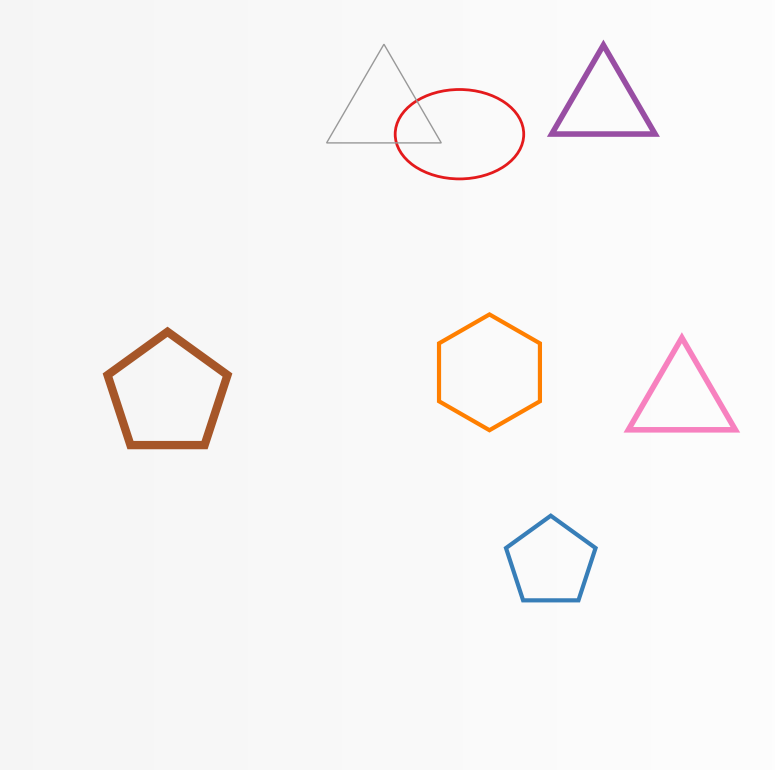[{"shape": "oval", "thickness": 1, "radius": 0.41, "center": [0.593, 0.826]}, {"shape": "pentagon", "thickness": 1.5, "radius": 0.3, "center": [0.711, 0.269]}, {"shape": "triangle", "thickness": 2, "radius": 0.39, "center": [0.779, 0.864]}, {"shape": "hexagon", "thickness": 1.5, "radius": 0.38, "center": [0.632, 0.516]}, {"shape": "pentagon", "thickness": 3, "radius": 0.41, "center": [0.216, 0.488]}, {"shape": "triangle", "thickness": 2, "radius": 0.4, "center": [0.88, 0.482]}, {"shape": "triangle", "thickness": 0.5, "radius": 0.43, "center": [0.495, 0.857]}]